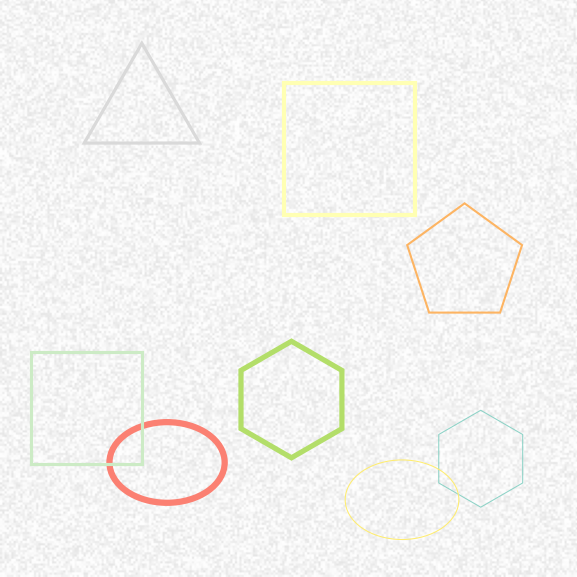[{"shape": "hexagon", "thickness": 0.5, "radius": 0.42, "center": [0.832, 0.205]}, {"shape": "square", "thickness": 2, "radius": 0.57, "center": [0.605, 0.741]}, {"shape": "oval", "thickness": 3, "radius": 0.5, "center": [0.289, 0.198]}, {"shape": "pentagon", "thickness": 1, "radius": 0.52, "center": [0.805, 0.542]}, {"shape": "hexagon", "thickness": 2.5, "radius": 0.5, "center": [0.505, 0.307]}, {"shape": "triangle", "thickness": 1.5, "radius": 0.58, "center": [0.246, 0.809]}, {"shape": "square", "thickness": 1.5, "radius": 0.48, "center": [0.15, 0.293]}, {"shape": "oval", "thickness": 0.5, "radius": 0.49, "center": [0.696, 0.134]}]